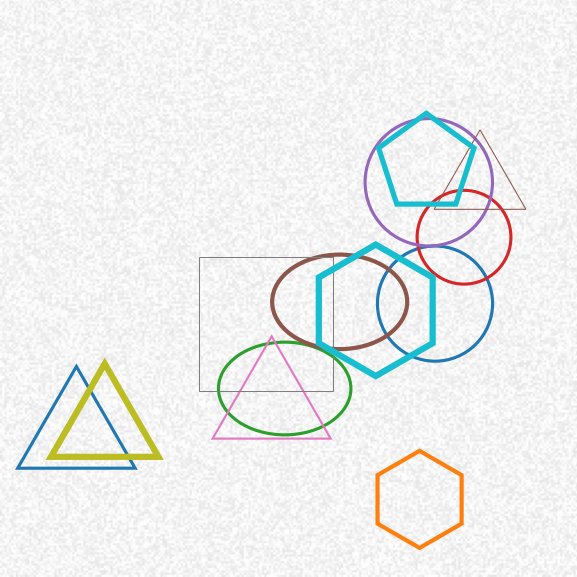[{"shape": "circle", "thickness": 1.5, "radius": 0.5, "center": [0.753, 0.473]}, {"shape": "triangle", "thickness": 1.5, "radius": 0.59, "center": [0.132, 0.247]}, {"shape": "hexagon", "thickness": 2, "radius": 0.42, "center": [0.727, 0.134]}, {"shape": "oval", "thickness": 1.5, "radius": 0.57, "center": [0.493, 0.326]}, {"shape": "circle", "thickness": 1.5, "radius": 0.41, "center": [0.803, 0.588]}, {"shape": "circle", "thickness": 1.5, "radius": 0.55, "center": [0.742, 0.684]}, {"shape": "oval", "thickness": 2, "radius": 0.58, "center": [0.588, 0.476]}, {"shape": "triangle", "thickness": 0.5, "radius": 0.46, "center": [0.831, 0.683]}, {"shape": "triangle", "thickness": 1, "radius": 0.59, "center": [0.47, 0.299]}, {"shape": "square", "thickness": 0.5, "radius": 0.58, "center": [0.461, 0.439]}, {"shape": "triangle", "thickness": 3, "radius": 0.54, "center": [0.181, 0.262]}, {"shape": "pentagon", "thickness": 2.5, "radius": 0.43, "center": [0.738, 0.716]}, {"shape": "hexagon", "thickness": 3, "radius": 0.57, "center": [0.651, 0.462]}]